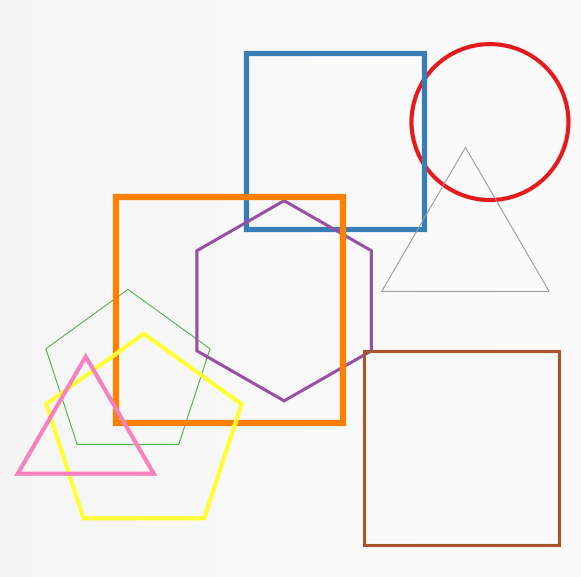[{"shape": "circle", "thickness": 2, "radius": 0.68, "center": [0.843, 0.788]}, {"shape": "square", "thickness": 2.5, "radius": 0.76, "center": [0.576, 0.756]}, {"shape": "pentagon", "thickness": 0.5, "radius": 0.74, "center": [0.22, 0.349]}, {"shape": "hexagon", "thickness": 1.5, "radius": 0.87, "center": [0.489, 0.478]}, {"shape": "square", "thickness": 3, "radius": 0.98, "center": [0.396, 0.462]}, {"shape": "pentagon", "thickness": 2, "radius": 0.88, "center": [0.248, 0.245]}, {"shape": "square", "thickness": 1.5, "radius": 0.84, "center": [0.794, 0.223]}, {"shape": "triangle", "thickness": 2, "radius": 0.68, "center": [0.148, 0.246]}, {"shape": "triangle", "thickness": 0.5, "radius": 0.83, "center": [0.801, 0.578]}]